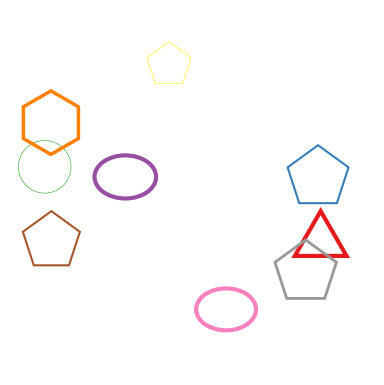[{"shape": "triangle", "thickness": 3, "radius": 0.39, "center": [0.833, 0.374]}, {"shape": "pentagon", "thickness": 1.5, "radius": 0.42, "center": [0.826, 0.54]}, {"shape": "circle", "thickness": 0.5, "radius": 0.34, "center": [0.116, 0.567]}, {"shape": "oval", "thickness": 3, "radius": 0.4, "center": [0.326, 0.54]}, {"shape": "hexagon", "thickness": 2.5, "radius": 0.41, "center": [0.132, 0.681]}, {"shape": "pentagon", "thickness": 0.5, "radius": 0.3, "center": [0.439, 0.831]}, {"shape": "pentagon", "thickness": 1.5, "radius": 0.39, "center": [0.133, 0.374]}, {"shape": "oval", "thickness": 3, "radius": 0.39, "center": [0.587, 0.196]}, {"shape": "pentagon", "thickness": 2, "radius": 0.42, "center": [0.794, 0.293]}]